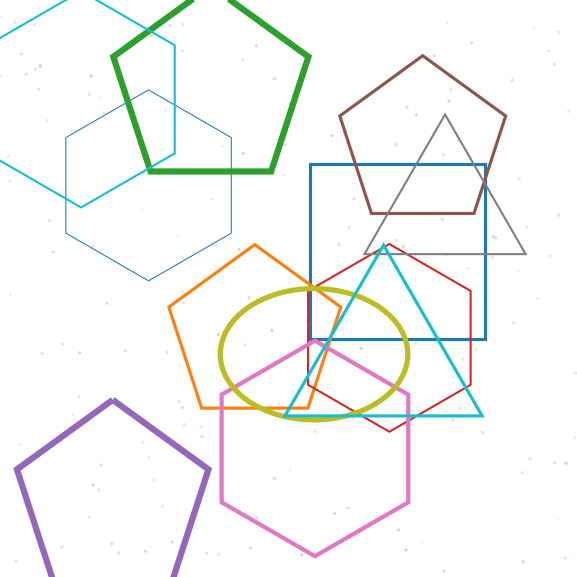[{"shape": "hexagon", "thickness": 0.5, "radius": 0.83, "center": [0.257, 0.678]}, {"shape": "square", "thickness": 1.5, "radius": 0.76, "center": [0.689, 0.564]}, {"shape": "pentagon", "thickness": 1.5, "radius": 0.78, "center": [0.441, 0.419]}, {"shape": "pentagon", "thickness": 3, "radius": 0.89, "center": [0.365, 0.846]}, {"shape": "hexagon", "thickness": 1, "radius": 0.81, "center": [0.674, 0.414]}, {"shape": "pentagon", "thickness": 3, "radius": 0.87, "center": [0.195, 0.132]}, {"shape": "pentagon", "thickness": 1.5, "radius": 0.75, "center": [0.732, 0.752]}, {"shape": "hexagon", "thickness": 2, "radius": 0.93, "center": [0.545, 0.223]}, {"shape": "triangle", "thickness": 1, "radius": 0.81, "center": [0.771, 0.64]}, {"shape": "oval", "thickness": 2.5, "radius": 0.81, "center": [0.544, 0.386]}, {"shape": "hexagon", "thickness": 1, "radius": 0.94, "center": [0.14, 0.827]}, {"shape": "triangle", "thickness": 1.5, "radius": 0.99, "center": [0.664, 0.377]}]